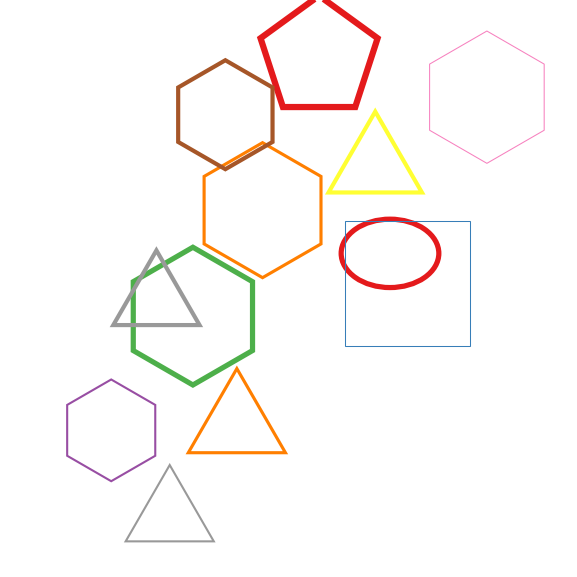[{"shape": "pentagon", "thickness": 3, "radius": 0.53, "center": [0.553, 0.9]}, {"shape": "oval", "thickness": 2.5, "radius": 0.42, "center": [0.675, 0.56]}, {"shape": "square", "thickness": 0.5, "radius": 0.54, "center": [0.705, 0.509]}, {"shape": "hexagon", "thickness": 2.5, "radius": 0.6, "center": [0.334, 0.452]}, {"shape": "hexagon", "thickness": 1, "radius": 0.44, "center": [0.193, 0.254]}, {"shape": "hexagon", "thickness": 1.5, "radius": 0.58, "center": [0.455, 0.635]}, {"shape": "triangle", "thickness": 1.5, "radius": 0.49, "center": [0.41, 0.264]}, {"shape": "triangle", "thickness": 2, "radius": 0.47, "center": [0.65, 0.713]}, {"shape": "hexagon", "thickness": 2, "radius": 0.47, "center": [0.39, 0.801]}, {"shape": "hexagon", "thickness": 0.5, "radius": 0.57, "center": [0.843, 0.831]}, {"shape": "triangle", "thickness": 2, "radius": 0.43, "center": [0.271, 0.479]}, {"shape": "triangle", "thickness": 1, "radius": 0.44, "center": [0.294, 0.106]}]